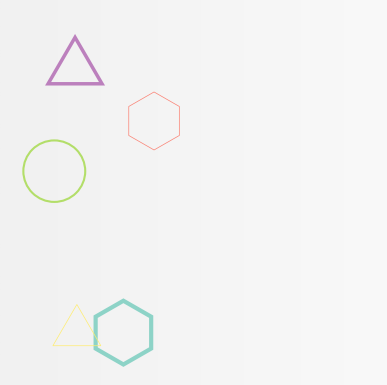[{"shape": "hexagon", "thickness": 3, "radius": 0.41, "center": [0.318, 0.136]}, {"shape": "hexagon", "thickness": 0.5, "radius": 0.38, "center": [0.398, 0.686]}, {"shape": "circle", "thickness": 1.5, "radius": 0.4, "center": [0.14, 0.555]}, {"shape": "triangle", "thickness": 2.5, "radius": 0.4, "center": [0.194, 0.823]}, {"shape": "triangle", "thickness": 0.5, "radius": 0.36, "center": [0.198, 0.138]}]